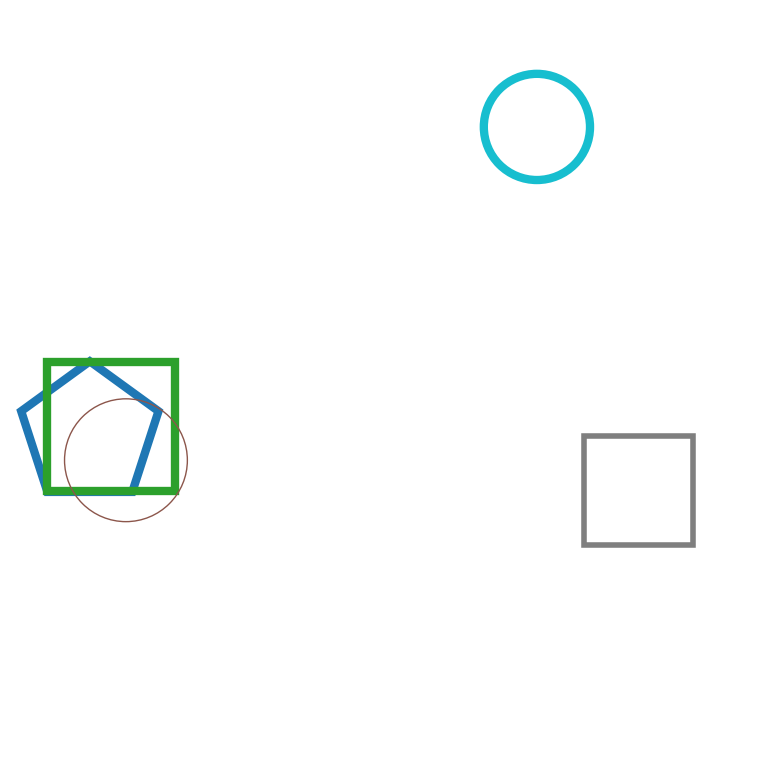[{"shape": "pentagon", "thickness": 3, "radius": 0.47, "center": [0.117, 0.437]}, {"shape": "square", "thickness": 3, "radius": 0.42, "center": [0.144, 0.446]}, {"shape": "circle", "thickness": 0.5, "radius": 0.4, "center": [0.164, 0.402]}, {"shape": "square", "thickness": 2, "radius": 0.35, "center": [0.829, 0.363]}, {"shape": "circle", "thickness": 3, "radius": 0.34, "center": [0.697, 0.835]}]